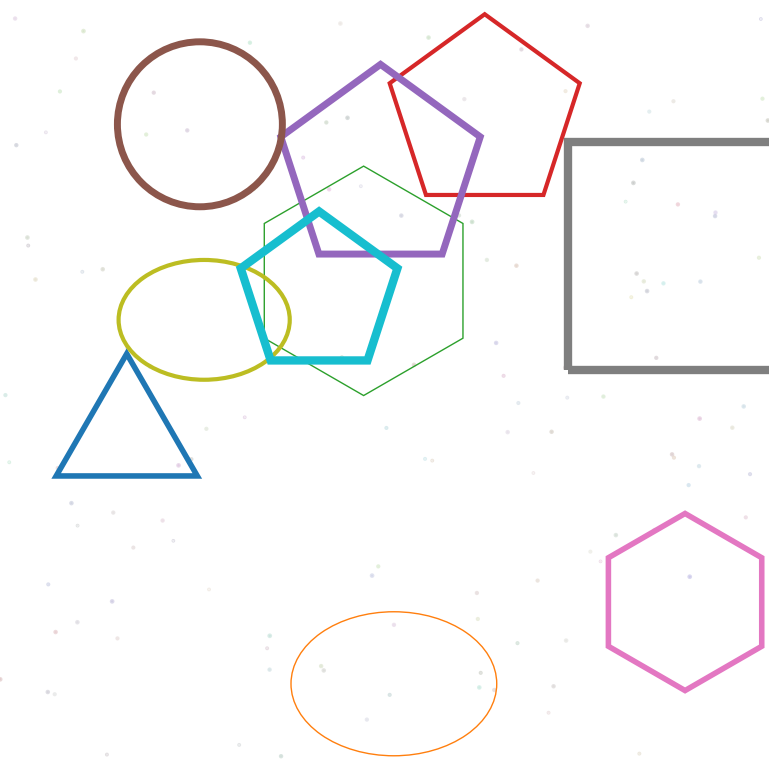[{"shape": "triangle", "thickness": 2, "radius": 0.53, "center": [0.165, 0.435]}, {"shape": "oval", "thickness": 0.5, "radius": 0.67, "center": [0.512, 0.112]}, {"shape": "hexagon", "thickness": 0.5, "radius": 0.74, "center": [0.472, 0.635]}, {"shape": "pentagon", "thickness": 1.5, "radius": 0.65, "center": [0.629, 0.852]}, {"shape": "pentagon", "thickness": 2.5, "radius": 0.68, "center": [0.494, 0.78]}, {"shape": "circle", "thickness": 2.5, "radius": 0.54, "center": [0.26, 0.839]}, {"shape": "hexagon", "thickness": 2, "radius": 0.57, "center": [0.89, 0.218]}, {"shape": "square", "thickness": 3, "radius": 0.74, "center": [0.887, 0.667]}, {"shape": "oval", "thickness": 1.5, "radius": 0.56, "center": [0.265, 0.585]}, {"shape": "pentagon", "thickness": 3, "radius": 0.53, "center": [0.414, 0.618]}]